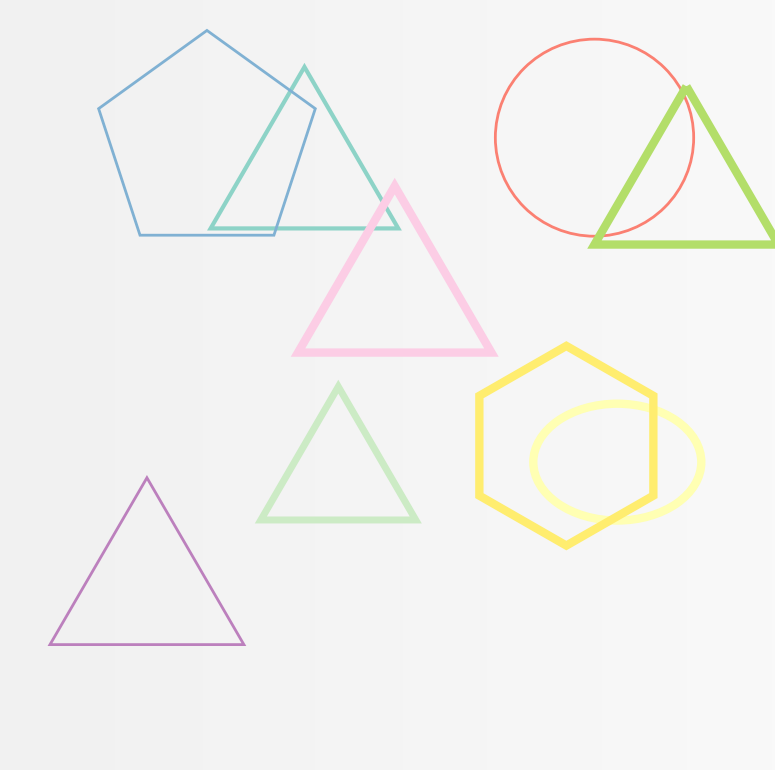[{"shape": "triangle", "thickness": 1.5, "radius": 0.7, "center": [0.393, 0.773]}, {"shape": "oval", "thickness": 3, "radius": 0.54, "center": [0.797, 0.4]}, {"shape": "circle", "thickness": 1, "radius": 0.64, "center": [0.767, 0.821]}, {"shape": "pentagon", "thickness": 1, "radius": 0.73, "center": [0.267, 0.813]}, {"shape": "triangle", "thickness": 3, "radius": 0.69, "center": [0.886, 0.751]}, {"shape": "triangle", "thickness": 3, "radius": 0.72, "center": [0.509, 0.614]}, {"shape": "triangle", "thickness": 1, "radius": 0.72, "center": [0.19, 0.235]}, {"shape": "triangle", "thickness": 2.5, "radius": 0.58, "center": [0.437, 0.382]}, {"shape": "hexagon", "thickness": 3, "radius": 0.65, "center": [0.731, 0.421]}]